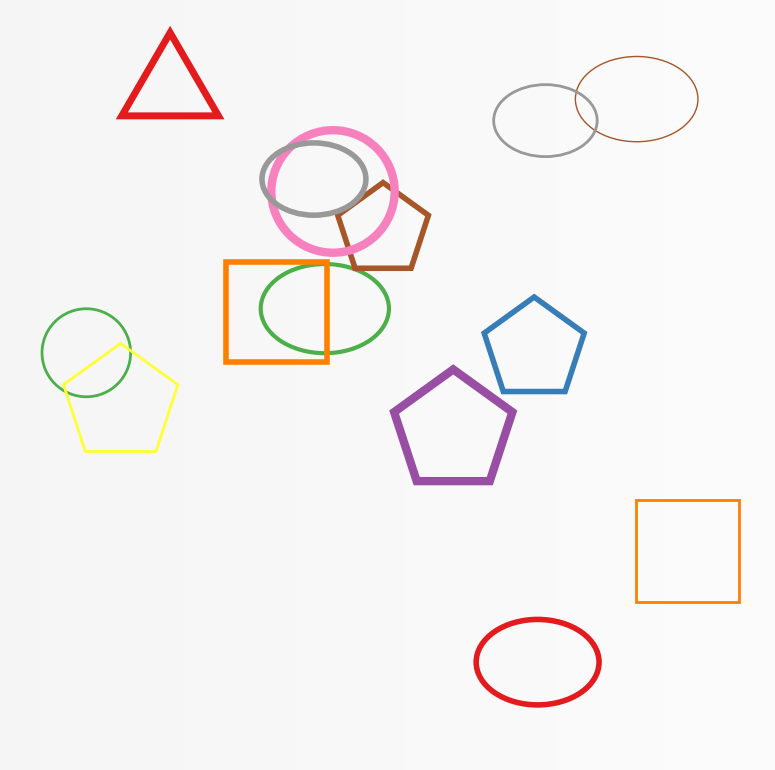[{"shape": "triangle", "thickness": 2.5, "radius": 0.36, "center": [0.22, 0.886]}, {"shape": "oval", "thickness": 2, "radius": 0.4, "center": [0.694, 0.14]}, {"shape": "pentagon", "thickness": 2, "radius": 0.34, "center": [0.689, 0.546]}, {"shape": "oval", "thickness": 1.5, "radius": 0.41, "center": [0.419, 0.599]}, {"shape": "circle", "thickness": 1, "radius": 0.29, "center": [0.111, 0.542]}, {"shape": "pentagon", "thickness": 3, "radius": 0.4, "center": [0.585, 0.44]}, {"shape": "square", "thickness": 1, "radius": 0.33, "center": [0.888, 0.285]}, {"shape": "square", "thickness": 2, "radius": 0.33, "center": [0.357, 0.595]}, {"shape": "pentagon", "thickness": 1, "radius": 0.39, "center": [0.156, 0.476]}, {"shape": "oval", "thickness": 0.5, "radius": 0.4, "center": [0.822, 0.871]}, {"shape": "pentagon", "thickness": 2, "radius": 0.31, "center": [0.494, 0.701]}, {"shape": "circle", "thickness": 3, "radius": 0.4, "center": [0.43, 0.751]}, {"shape": "oval", "thickness": 1, "radius": 0.33, "center": [0.704, 0.843]}, {"shape": "oval", "thickness": 2, "radius": 0.34, "center": [0.405, 0.767]}]